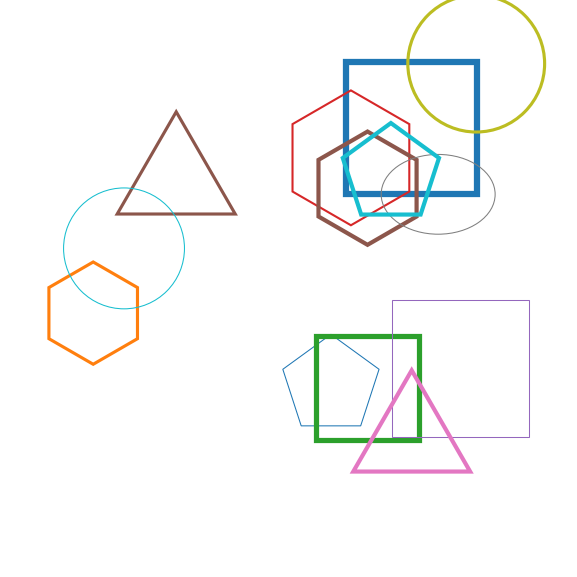[{"shape": "pentagon", "thickness": 0.5, "radius": 0.44, "center": [0.573, 0.333]}, {"shape": "square", "thickness": 3, "radius": 0.57, "center": [0.712, 0.778]}, {"shape": "hexagon", "thickness": 1.5, "radius": 0.44, "center": [0.161, 0.457]}, {"shape": "square", "thickness": 2.5, "radius": 0.45, "center": [0.636, 0.327]}, {"shape": "hexagon", "thickness": 1, "radius": 0.58, "center": [0.608, 0.726]}, {"shape": "square", "thickness": 0.5, "radius": 0.6, "center": [0.797, 0.361]}, {"shape": "triangle", "thickness": 1.5, "radius": 0.59, "center": [0.305, 0.688]}, {"shape": "hexagon", "thickness": 2, "radius": 0.49, "center": [0.636, 0.673]}, {"shape": "triangle", "thickness": 2, "radius": 0.58, "center": [0.713, 0.241]}, {"shape": "oval", "thickness": 0.5, "radius": 0.49, "center": [0.759, 0.663]}, {"shape": "circle", "thickness": 1.5, "radius": 0.59, "center": [0.825, 0.889]}, {"shape": "pentagon", "thickness": 2, "radius": 0.44, "center": [0.677, 0.698]}, {"shape": "circle", "thickness": 0.5, "radius": 0.52, "center": [0.215, 0.569]}]